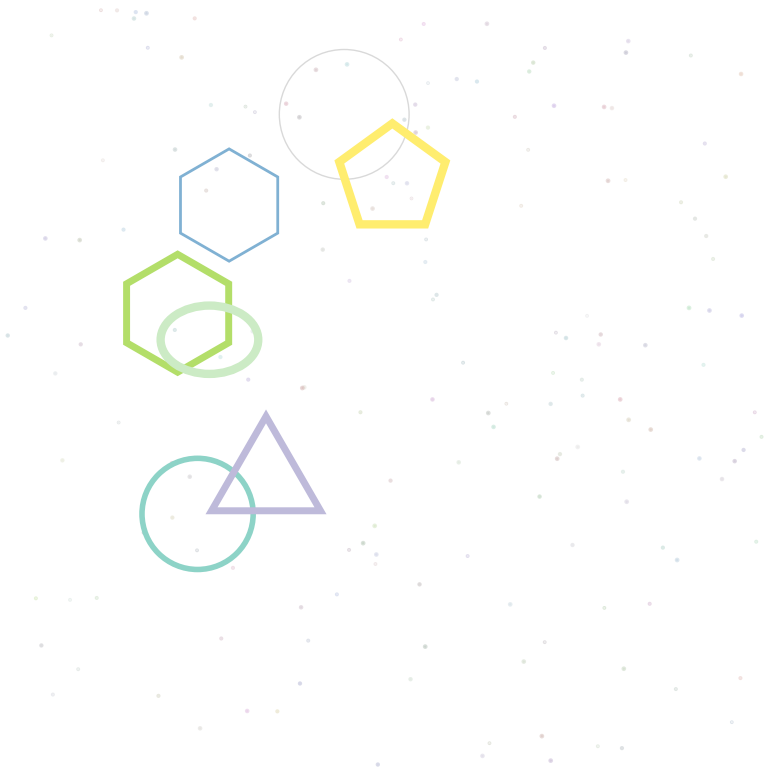[{"shape": "circle", "thickness": 2, "radius": 0.36, "center": [0.257, 0.333]}, {"shape": "triangle", "thickness": 2.5, "radius": 0.41, "center": [0.345, 0.378]}, {"shape": "hexagon", "thickness": 1, "radius": 0.36, "center": [0.298, 0.734]}, {"shape": "hexagon", "thickness": 2.5, "radius": 0.38, "center": [0.231, 0.593]}, {"shape": "circle", "thickness": 0.5, "radius": 0.42, "center": [0.447, 0.851]}, {"shape": "oval", "thickness": 3, "radius": 0.32, "center": [0.272, 0.559]}, {"shape": "pentagon", "thickness": 3, "radius": 0.36, "center": [0.51, 0.767]}]